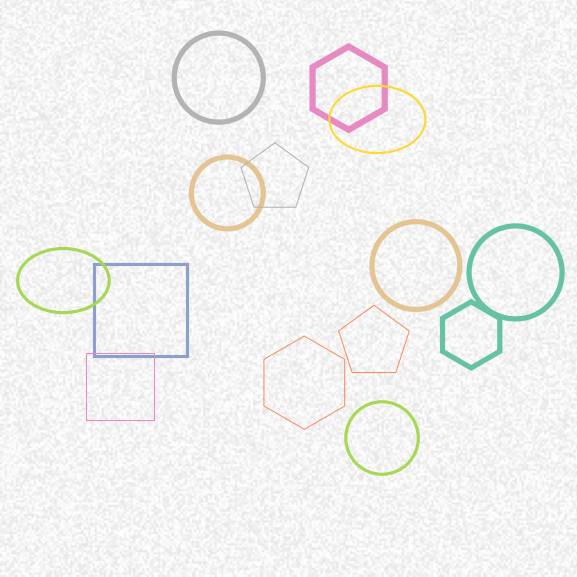[{"shape": "hexagon", "thickness": 2.5, "radius": 0.29, "center": [0.816, 0.419]}, {"shape": "circle", "thickness": 2.5, "radius": 0.4, "center": [0.893, 0.527]}, {"shape": "hexagon", "thickness": 0.5, "radius": 0.4, "center": [0.527, 0.336]}, {"shape": "pentagon", "thickness": 0.5, "radius": 0.32, "center": [0.648, 0.406]}, {"shape": "square", "thickness": 1.5, "radius": 0.4, "center": [0.244, 0.462]}, {"shape": "hexagon", "thickness": 3, "radius": 0.36, "center": [0.604, 0.846]}, {"shape": "square", "thickness": 0.5, "radius": 0.29, "center": [0.208, 0.33]}, {"shape": "circle", "thickness": 1.5, "radius": 0.31, "center": [0.662, 0.241]}, {"shape": "oval", "thickness": 1.5, "radius": 0.4, "center": [0.11, 0.513]}, {"shape": "oval", "thickness": 1, "radius": 0.42, "center": [0.653, 0.792]}, {"shape": "circle", "thickness": 2.5, "radius": 0.31, "center": [0.394, 0.665]}, {"shape": "circle", "thickness": 2.5, "radius": 0.38, "center": [0.72, 0.539]}, {"shape": "circle", "thickness": 2.5, "radius": 0.39, "center": [0.379, 0.865]}, {"shape": "pentagon", "thickness": 0.5, "radius": 0.31, "center": [0.476, 0.69]}]